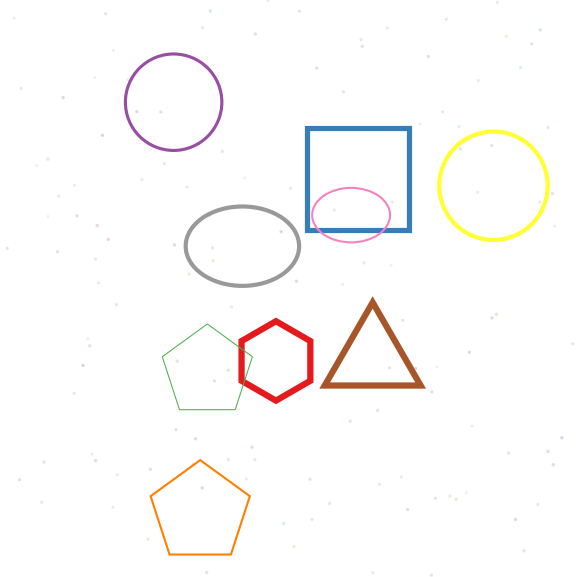[{"shape": "hexagon", "thickness": 3, "radius": 0.34, "center": [0.478, 0.374]}, {"shape": "square", "thickness": 2.5, "radius": 0.44, "center": [0.62, 0.689]}, {"shape": "pentagon", "thickness": 0.5, "radius": 0.41, "center": [0.359, 0.356]}, {"shape": "circle", "thickness": 1.5, "radius": 0.42, "center": [0.301, 0.822]}, {"shape": "pentagon", "thickness": 1, "radius": 0.45, "center": [0.347, 0.112]}, {"shape": "circle", "thickness": 2, "radius": 0.47, "center": [0.855, 0.677]}, {"shape": "triangle", "thickness": 3, "radius": 0.48, "center": [0.645, 0.38]}, {"shape": "oval", "thickness": 1, "radius": 0.34, "center": [0.608, 0.627]}, {"shape": "oval", "thickness": 2, "radius": 0.49, "center": [0.42, 0.573]}]